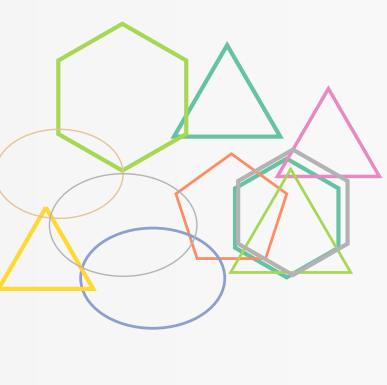[{"shape": "triangle", "thickness": 3, "radius": 0.79, "center": [0.586, 0.724]}, {"shape": "hexagon", "thickness": 3, "radius": 0.77, "center": [0.74, 0.434]}, {"shape": "pentagon", "thickness": 2, "radius": 0.75, "center": [0.597, 0.45]}, {"shape": "oval", "thickness": 2, "radius": 0.93, "center": [0.394, 0.277]}, {"shape": "triangle", "thickness": 2.5, "radius": 0.76, "center": [0.848, 0.618]}, {"shape": "hexagon", "thickness": 3, "radius": 0.95, "center": [0.316, 0.747]}, {"shape": "triangle", "thickness": 2, "radius": 0.89, "center": [0.75, 0.382]}, {"shape": "triangle", "thickness": 3, "radius": 0.71, "center": [0.118, 0.32]}, {"shape": "oval", "thickness": 1, "radius": 0.83, "center": [0.152, 0.548]}, {"shape": "oval", "thickness": 1, "radius": 0.95, "center": [0.318, 0.416]}, {"shape": "hexagon", "thickness": 3, "radius": 0.81, "center": [0.756, 0.448]}]